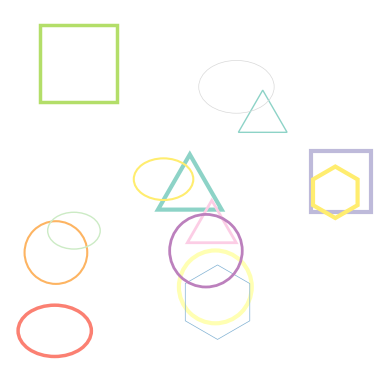[{"shape": "triangle", "thickness": 3, "radius": 0.48, "center": [0.493, 0.503]}, {"shape": "triangle", "thickness": 1, "radius": 0.37, "center": [0.682, 0.693]}, {"shape": "circle", "thickness": 3, "radius": 0.47, "center": [0.559, 0.255]}, {"shape": "square", "thickness": 3, "radius": 0.39, "center": [0.886, 0.528]}, {"shape": "oval", "thickness": 2.5, "radius": 0.48, "center": [0.142, 0.141]}, {"shape": "hexagon", "thickness": 0.5, "radius": 0.48, "center": [0.565, 0.215]}, {"shape": "circle", "thickness": 1.5, "radius": 0.41, "center": [0.145, 0.344]}, {"shape": "square", "thickness": 2.5, "radius": 0.5, "center": [0.205, 0.836]}, {"shape": "triangle", "thickness": 2, "radius": 0.37, "center": [0.55, 0.406]}, {"shape": "oval", "thickness": 0.5, "radius": 0.49, "center": [0.614, 0.774]}, {"shape": "circle", "thickness": 2, "radius": 0.47, "center": [0.535, 0.349]}, {"shape": "oval", "thickness": 1, "radius": 0.34, "center": [0.192, 0.401]}, {"shape": "oval", "thickness": 1.5, "radius": 0.39, "center": [0.425, 0.535]}, {"shape": "hexagon", "thickness": 3, "radius": 0.33, "center": [0.871, 0.501]}]